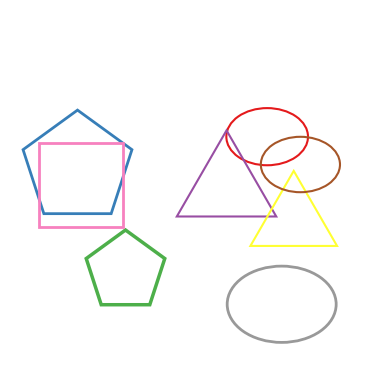[{"shape": "oval", "thickness": 1.5, "radius": 0.53, "center": [0.694, 0.645]}, {"shape": "pentagon", "thickness": 2, "radius": 0.74, "center": [0.201, 0.565]}, {"shape": "pentagon", "thickness": 2.5, "radius": 0.54, "center": [0.326, 0.295]}, {"shape": "triangle", "thickness": 1.5, "radius": 0.75, "center": [0.588, 0.512]}, {"shape": "triangle", "thickness": 1.5, "radius": 0.65, "center": [0.763, 0.426]}, {"shape": "oval", "thickness": 1.5, "radius": 0.51, "center": [0.78, 0.573]}, {"shape": "square", "thickness": 2, "radius": 0.54, "center": [0.211, 0.52]}, {"shape": "oval", "thickness": 2, "radius": 0.71, "center": [0.732, 0.21]}]